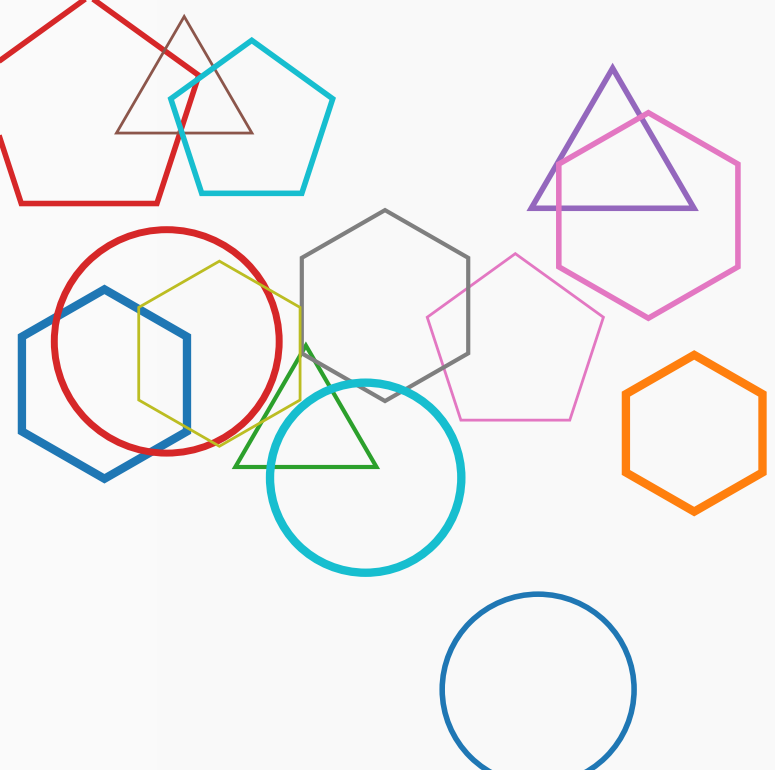[{"shape": "hexagon", "thickness": 3, "radius": 0.61, "center": [0.135, 0.501]}, {"shape": "circle", "thickness": 2, "radius": 0.62, "center": [0.694, 0.105]}, {"shape": "hexagon", "thickness": 3, "radius": 0.51, "center": [0.896, 0.437]}, {"shape": "triangle", "thickness": 1.5, "radius": 0.53, "center": [0.395, 0.446]}, {"shape": "circle", "thickness": 2.5, "radius": 0.73, "center": [0.215, 0.557]}, {"shape": "pentagon", "thickness": 2, "radius": 0.74, "center": [0.115, 0.856]}, {"shape": "triangle", "thickness": 2, "radius": 0.61, "center": [0.79, 0.79]}, {"shape": "triangle", "thickness": 1, "radius": 0.5, "center": [0.238, 0.878]}, {"shape": "pentagon", "thickness": 1, "radius": 0.6, "center": [0.665, 0.551]}, {"shape": "hexagon", "thickness": 2, "radius": 0.67, "center": [0.837, 0.72]}, {"shape": "hexagon", "thickness": 1.5, "radius": 0.62, "center": [0.497, 0.603]}, {"shape": "hexagon", "thickness": 1, "radius": 0.6, "center": [0.283, 0.541]}, {"shape": "circle", "thickness": 3, "radius": 0.62, "center": [0.472, 0.38]}, {"shape": "pentagon", "thickness": 2, "radius": 0.55, "center": [0.325, 0.838]}]